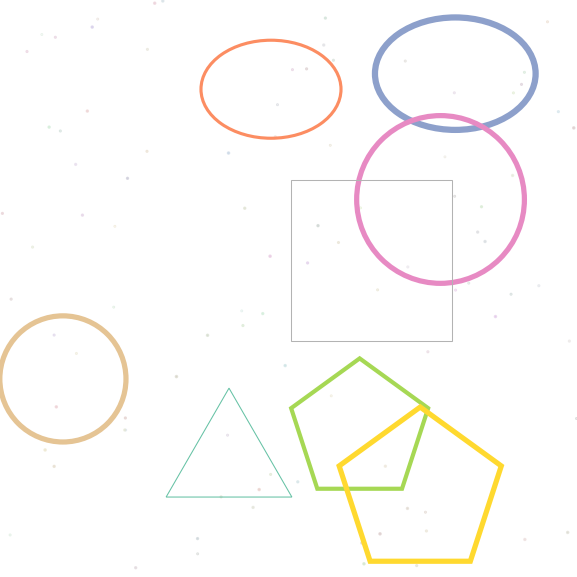[{"shape": "triangle", "thickness": 0.5, "radius": 0.63, "center": [0.397, 0.201]}, {"shape": "oval", "thickness": 1.5, "radius": 0.61, "center": [0.469, 0.845]}, {"shape": "oval", "thickness": 3, "radius": 0.7, "center": [0.788, 0.872]}, {"shape": "circle", "thickness": 2.5, "radius": 0.73, "center": [0.763, 0.654]}, {"shape": "pentagon", "thickness": 2, "radius": 0.62, "center": [0.623, 0.254]}, {"shape": "pentagon", "thickness": 2.5, "radius": 0.74, "center": [0.728, 0.147]}, {"shape": "circle", "thickness": 2.5, "radius": 0.55, "center": [0.109, 0.343]}, {"shape": "square", "thickness": 0.5, "radius": 0.7, "center": [0.643, 0.549]}]